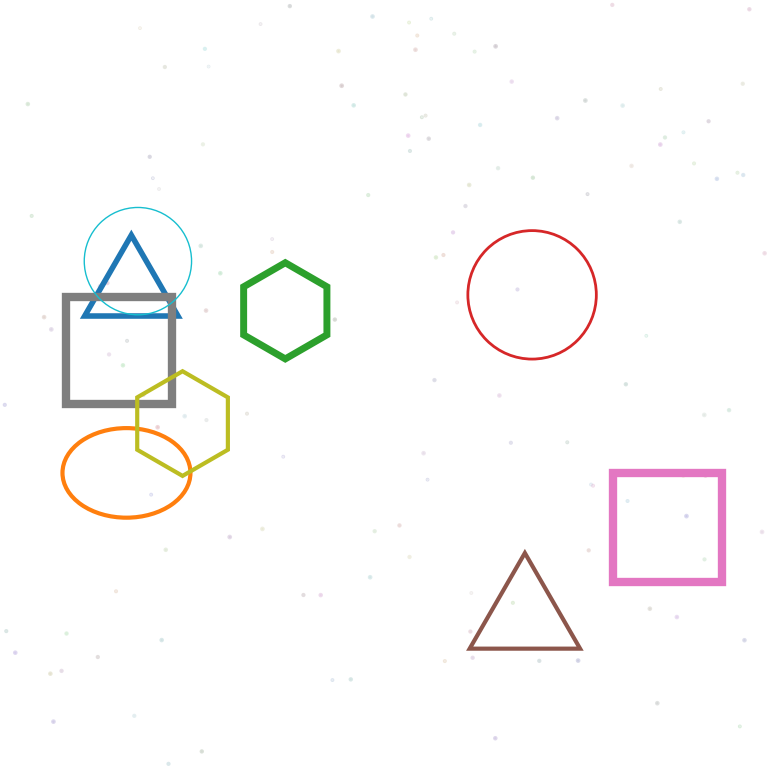[{"shape": "triangle", "thickness": 2, "radius": 0.35, "center": [0.171, 0.625]}, {"shape": "oval", "thickness": 1.5, "radius": 0.42, "center": [0.164, 0.386]}, {"shape": "hexagon", "thickness": 2.5, "radius": 0.31, "center": [0.37, 0.596]}, {"shape": "circle", "thickness": 1, "radius": 0.42, "center": [0.691, 0.617]}, {"shape": "triangle", "thickness": 1.5, "radius": 0.41, "center": [0.682, 0.199]}, {"shape": "square", "thickness": 3, "radius": 0.35, "center": [0.867, 0.315]}, {"shape": "square", "thickness": 3, "radius": 0.35, "center": [0.155, 0.545]}, {"shape": "hexagon", "thickness": 1.5, "radius": 0.34, "center": [0.237, 0.45]}, {"shape": "circle", "thickness": 0.5, "radius": 0.35, "center": [0.179, 0.661]}]